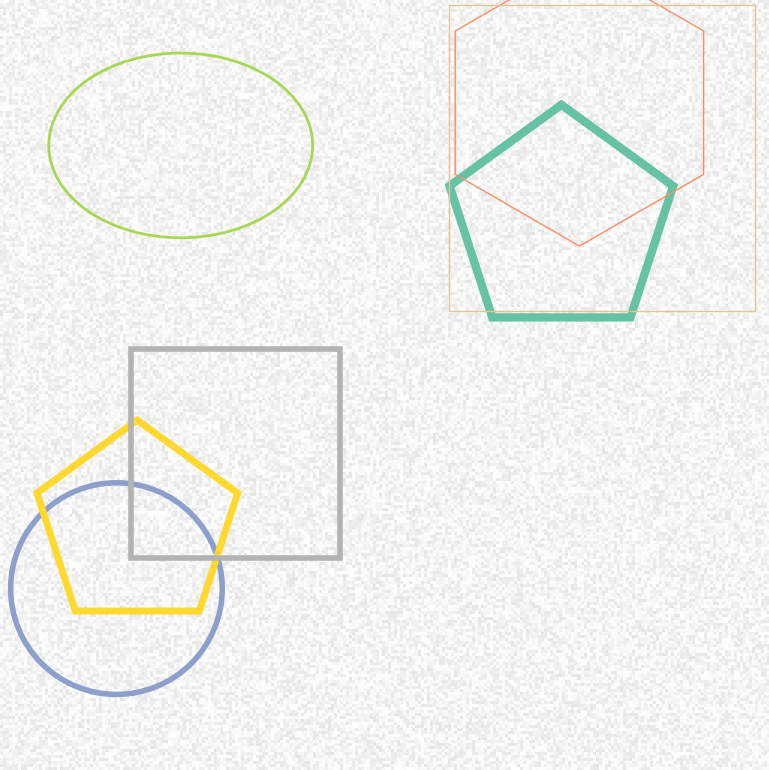[{"shape": "pentagon", "thickness": 3, "radius": 0.76, "center": [0.729, 0.711]}, {"shape": "hexagon", "thickness": 0.5, "radius": 0.93, "center": [0.752, 0.867]}, {"shape": "circle", "thickness": 2, "radius": 0.69, "center": [0.151, 0.236]}, {"shape": "oval", "thickness": 1, "radius": 0.86, "center": [0.235, 0.811]}, {"shape": "pentagon", "thickness": 2.5, "radius": 0.69, "center": [0.178, 0.317]}, {"shape": "square", "thickness": 0.5, "radius": 0.99, "center": [0.782, 0.795]}, {"shape": "square", "thickness": 2, "radius": 0.68, "center": [0.305, 0.411]}]